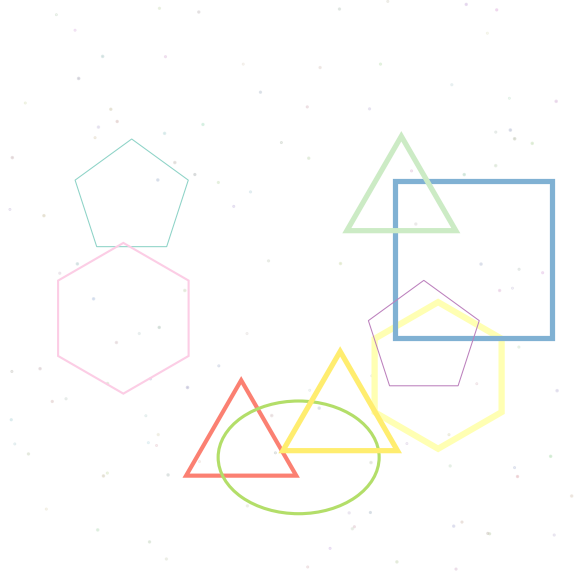[{"shape": "pentagon", "thickness": 0.5, "radius": 0.52, "center": [0.228, 0.655]}, {"shape": "hexagon", "thickness": 3, "radius": 0.63, "center": [0.759, 0.349]}, {"shape": "triangle", "thickness": 2, "radius": 0.55, "center": [0.418, 0.231]}, {"shape": "square", "thickness": 2.5, "radius": 0.68, "center": [0.82, 0.55]}, {"shape": "oval", "thickness": 1.5, "radius": 0.7, "center": [0.517, 0.207]}, {"shape": "hexagon", "thickness": 1, "radius": 0.65, "center": [0.214, 0.448]}, {"shape": "pentagon", "thickness": 0.5, "radius": 0.5, "center": [0.734, 0.413]}, {"shape": "triangle", "thickness": 2.5, "radius": 0.54, "center": [0.695, 0.654]}, {"shape": "triangle", "thickness": 2.5, "radius": 0.57, "center": [0.589, 0.276]}]